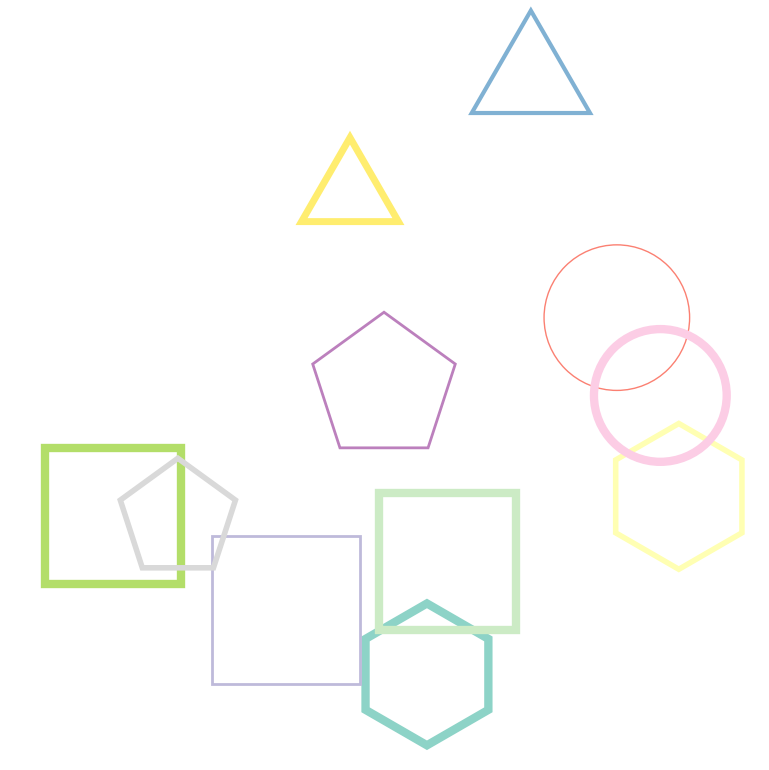[{"shape": "hexagon", "thickness": 3, "radius": 0.46, "center": [0.554, 0.124]}, {"shape": "hexagon", "thickness": 2, "radius": 0.47, "center": [0.882, 0.355]}, {"shape": "square", "thickness": 1, "radius": 0.48, "center": [0.372, 0.208]}, {"shape": "circle", "thickness": 0.5, "radius": 0.47, "center": [0.801, 0.587]}, {"shape": "triangle", "thickness": 1.5, "radius": 0.44, "center": [0.689, 0.898]}, {"shape": "square", "thickness": 3, "radius": 0.44, "center": [0.147, 0.33]}, {"shape": "circle", "thickness": 3, "radius": 0.43, "center": [0.858, 0.486]}, {"shape": "pentagon", "thickness": 2, "radius": 0.39, "center": [0.231, 0.326]}, {"shape": "pentagon", "thickness": 1, "radius": 0.49, "center": [0.499, 0.497]}, {"shape": "square", "thickness": 3, "radius": 0.44, "center": [0.581, 0.271]}, {"shape": "triangle", "thickness": 2.5, "radius": 0.36, "center": [0.455, 0.749]}]